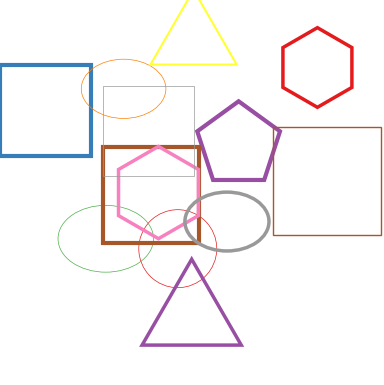[{"shape": "hexagon", "thickness": 2.5, "radius": 0.52, "center": [0.824, 0.825]}, {"shape": "circle", "thickness": 0.5, "radius": 0.51, "center": [0.462, 0.354]}, {"shape": "square", "thickness": 3, "radius": 0.59, "center": [0.117, 0.713]}, {"shape": "oval", "thickness": 0.5, "radius": 0.62, "center": [0.275, 0.38]}, {"shape": "triangle", "thickness": 2.5, "radius": 0.74, "center": [0.498, 0.178]}, {"shape": "pentagon", "thickness": 3, "radius": 0.56, "center": [0.62, 0.624]}, {"shape": "oval", "thickness": 0.5, "radius": 0.55, "center": [0.321, 0.769]}, {"shape": "triangle", "thickness": 1.5, "radius": 0.65, "center": [0.503, 0.897]}, {"shape": "square", "thickness": 1, "radius": 0.7, "center": [0.849, 0.53]}, {"shape": "square", "thickness": 3, "radius": 0.62, "center": [0.392, 0.493]}, {"shape": "hexagon", "thickness": 2.5, "radius": 0.6, "center": [0.412, 0.5]}, {"shape": "square", "thickness": 0.5, "radius": 0.59, "center": [0.385, 0.66]}, {"shape": "oval", "thickness": 2.5, "radius": 0.55, "center": [0.589, 0.425]}]